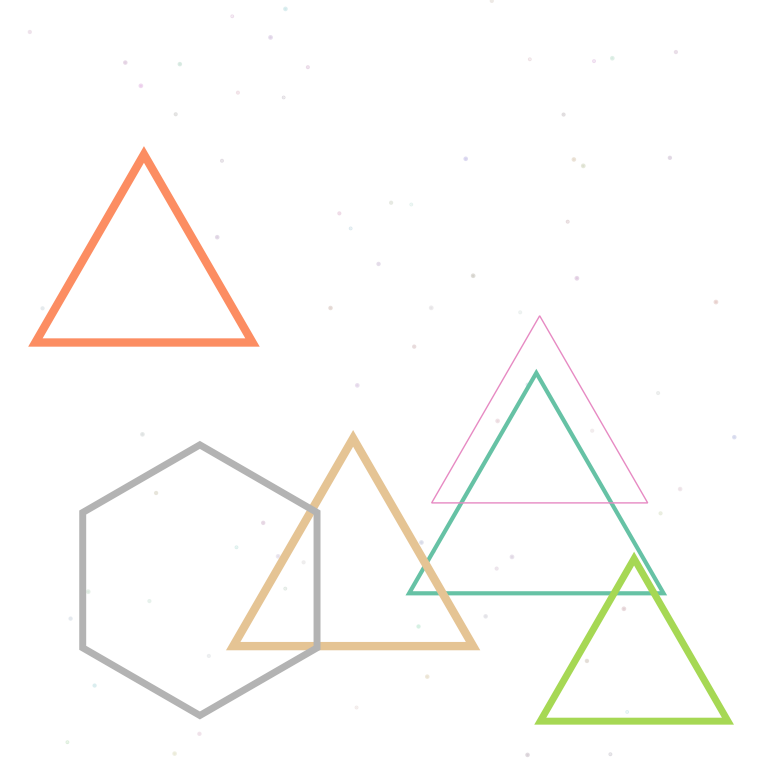[{"shape": "triangle", "thickness": 1.5, "radius": 0.95, "center": [0.697, 0.325]}, {"shape": "triangle", "thickness": 3, "radius": 0.81, "center": [0.187, 0.637]}, {"shape": "triangle", "thickness": 0.5, "radius": 0.81, "center": [0.701, 0.428]}, {"shape": "triangle", "thickness": 2.5, "radius": 0.7, "center": [0.824, 0.134]}, {"shape": "triangle", "thickness": 3, "radius": 0.9, "center": [0.459, 0.251]}, {"shape": "hexagon", "thickness": 2.5, "radius": 0.88, "center": [0.26, 0.247]}]